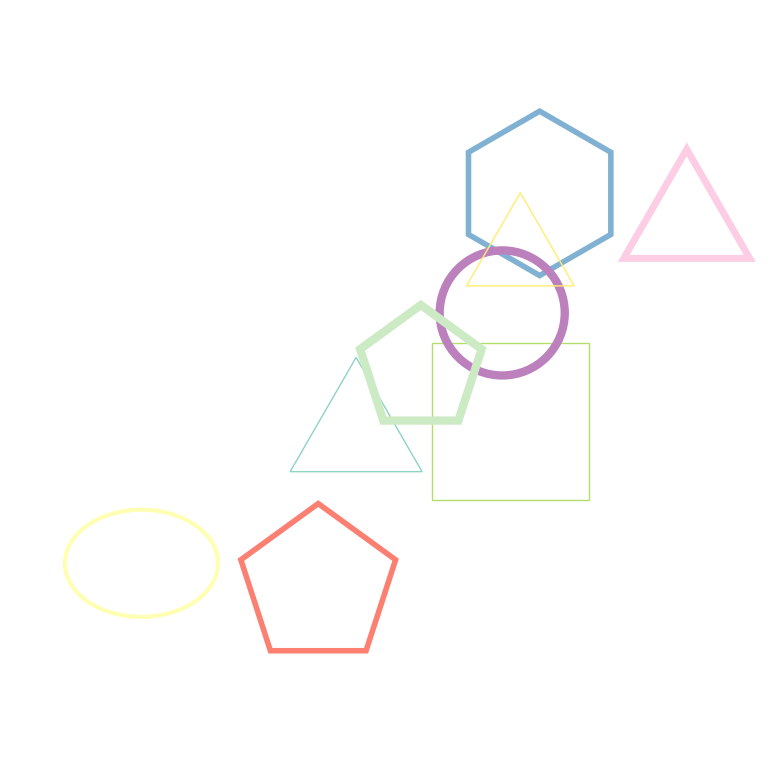[{"shape": "triangle", "thickness": 0.5, "radius": 0.49, "center": [0.462, 0.437]}, {"shape": "oval", "thickness": 1.5, "radius": 0.5, "center": [0.184, 0.268]}, {"shape": "pentagon", "thickness": 2, "radius": 0.53, "center": [0.413, 0.24]}, {"shape": "hexagon", "thickness": 2, "radius": 0.53, "center": [0.701, 0.749]}, {"shape": "square", "thickness": 0.5, "radius": 0.51, "center": [0.664, 0.452]}, {"shape": "triangle", "thickness": 2.5, "radius": 0.47, "center": [0.892, 0.712]}, {"shape": "circle", "thickness": 3, "radius": 0.41, "center": [0.652, 0.594]}, {"shape": "pentagon", "thickness": 3, "radius": 0.41, "center": [0.547, 0.521]}, {"shape": "triangle", "thickness": 0.5, "radius": 0.4, "center": [0.676, 0.669]}]